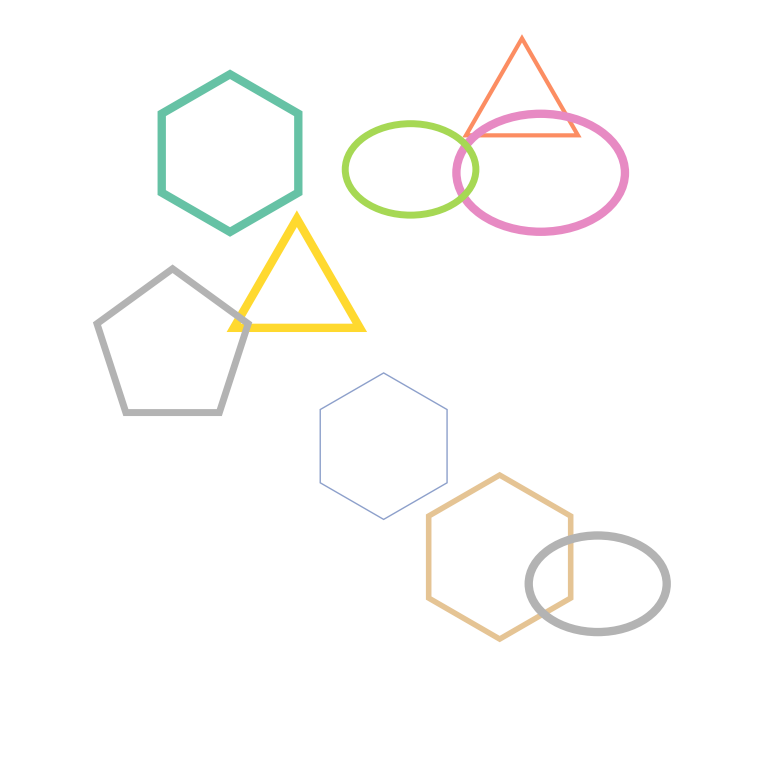[{"shape": "hexagon", "thickness": 3, "radius": 0.51, "center": [0.299, 0.801]}, {"shape": "triangle", "thickness": 1.5, "radius": 0.42, "center": [0.678, 0.866]}, {"shape": "hexagon", "thickness": 0.5, "radius": 0.48, "center": [0.498, 0.421]}, {"shape": "oval", "thickness": 3, "radius": 0.55, "center": [0.702, 0.776]}, {"shape": "oval", "thickness": 2.5, "radius": 0.42, "center": [0.533, 0.78]}, {"shape": "triangle", "thickness": 3, "radius": 0.47, "center": [0.386, 0.621]}, {"shape": "hexagon", "thickness": 2, "radius": 0.53, "center": [0.649, 0.277]}, {"shape": "oval", "thickness": 3, "radius": 0.45, "center": [0.776, 0.242]}, {"shape": "pentagon", "thickness": 2.5, "radius": 0.52, "center": [0.224, 0.548]}]